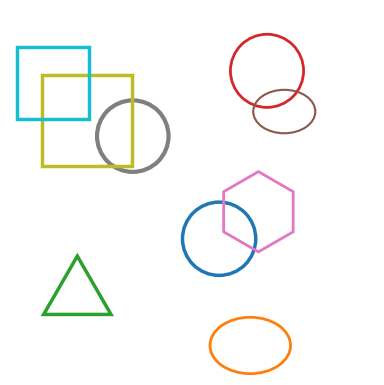[{"shape": "circle", "thickness": 2.5, "radius": 0.48, "center": [0.569, 0.38]}, {"shape": "oval", "thickness": 2, "radius": 0.52, "center": [0.65, 0.103]}, {"shape": "triangle", "thickness": 2.5, "radius": 0.51, "center": [0.201, 0.234]}, {"shape": "circle", "thickness": 2, "radius": 0.47, "center": [0.693, 0.816]}, {"shape": "oval", "thickness": 1.5, "radius": 0.4, "center": [0.738, 0.71]}, {"shape": "hexagon", "thickness": 2, "radius": 0.52, "center": [0.671, 0.45]}, {"shape": "circle", "thickness": 3, "radius": 0.46, "center": [0.345, 0.646]}, {"shape": "square", "thickness": 2.5, "radius": 0.58, "center": [0.227, 0.687]}, {"shape": "square", "thickness": 2.5, "radius": 0.47, "center": [0.138, 0.784]}]